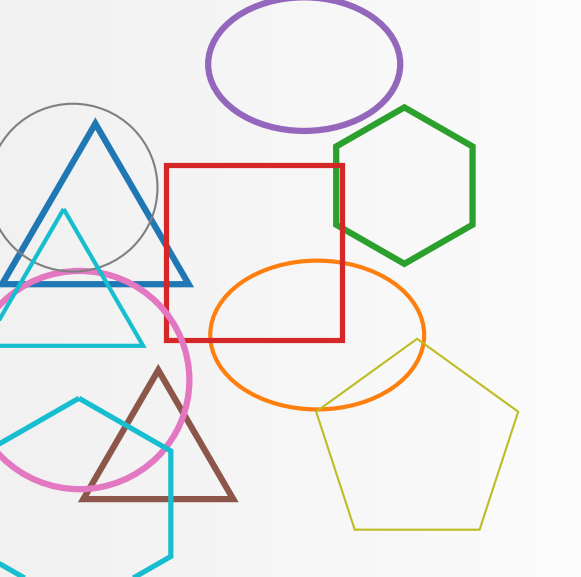[{"shape": "triangle", "thickness": 3, "radius": 0.93, "center": [0.164, 0.6]}, {"shape": "oval", "thickness": 2, "radius": 0.92, "center": [0.546, 0.419]}, {"shape": "hexagon", "thickness": 3, "radius": 0.68, "center": [0.696, 0.678]}, {"shape": "square", "thickness": 2.5, "radius": 0.76, "center": [0.438, 0.562]}, {"shape": "oval", "thickness": 3, "radius": 0.83, "center": [0.523, 0.888]}, {"shape": "triangle", "thickness": 3, "radius": 0.74, "center": [0.272, 0.209]}, {"shape": "circle", "thickness": 3, "radius": 0.94, "center": [0.137, 0.341]}, {"shape": "circle", "thickness": 1, "radius": 0.73, "center": [0.126, 0.674]}, {"shape": "pentagon", "thickness": 1, "radius": 0.91, "center": [0.718, 0.23]}, {"shape": "triangle", "thickness": 2, "radius": 0.79, "center": [0.11, 0.479]}, {"shape": "hexagon", "thickness": 2.5, "radius": 0.91, "center": [0.136, 0.127]}]